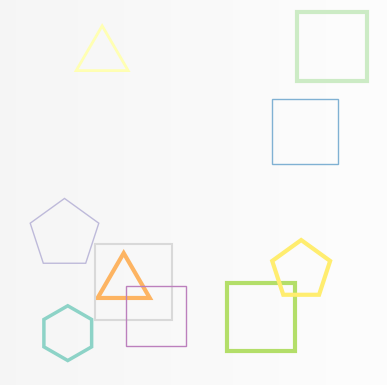[{"shape": "hexagon", "thickness": 2.5, "radius": 0.36, "center": [0.175, 0.135]}, {"shape": "triangle", "thickness": 2, "radius": 0.39, "center": [0.264, 0.855]}, {"shape": "pentagon", "thickness": 1, "radius": 0.47, "center": [0.166, 0.392]}, {"shape": "square", "thickness": 1, "radius": 0.43, "center": [0.787, 0.659]}, {"shape": "triangle", "thickness": 3, "radius": 0.39, "center": [0.319, 0.265]}, {"shape": "square", "thickness": 3, "radius": 0.44, "center": [0.673, 0.177]}, {"shape": "square", "thickness": 1.5, "radius": 0.5, "center": [0.344, 0.267]}, {"shape": "square", "thickness": 1, "radius": 0.39, "center": [0.403, 0.179]}, {"shape": "square", "thickness": 3, "radius": 0.45, "center": [0.857, 0.879]}, {"shape": "pentagon", "thickness": 3, "radius": 0.39, "center": [0.777, 0.298]}]